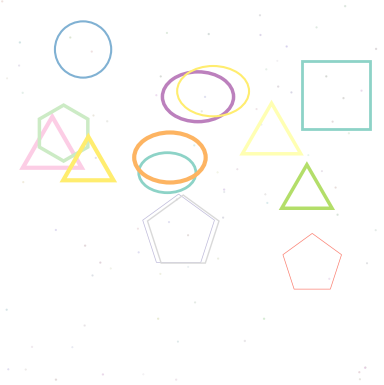[{"shape": "square", "thickness": 2, "radius": 0.44, "center": [0.872, 0.754]}, {"shape": "oval", "thickness": 2, "radius": 0.37, "center": [0.435, 0.551]}, {"shape": "triangle", "thickness": 2.5, "radius": 0.44, "center": [0.705, 0.644]}, {"shape": "pentagon", "thickness": 0.5, "radius": 0.49, "center": [0.464, 0.398]}, {"shape": "pentagon", "thickness": 0.5, "radius": 0.4, "center": [0.811, 0.314]}, {"shape": "circle", "thickness": 1.5, "radius": 0.37, "center": [0.216, 0.871]}, {"shape": "oval", "thickness": 3, "radius": 0.46, "center": [0.441, 0.591]}, {"shape": "triangle", "thickness": 2.5, "radius": 0.38, "center": [0.797, 0.497]}, {"shape": "triangle", "thickness": 3, "radius": 0.44, "center": [0.136, 0.608]}, {"shape": "pentagon", "thickness": 1, "radius": 0.49, "center": [0.476, 0.396]}, {"shape": "oval", "thickness": 2.5, "radius": 0.46, "center": [0.514, 0.749]}, {"shape": "hexagon", "thickness": 2.5, "radius": 0.36, "center": [0.165, 0.654]}, {"shape": "triangle", "thickness": 3, "radius": 0.38, "center": [0.229, 0.569]}, {"shape": "oval", "thickness": 1.5, "radius": 0.47, "center": [0.553, 0.763]}]